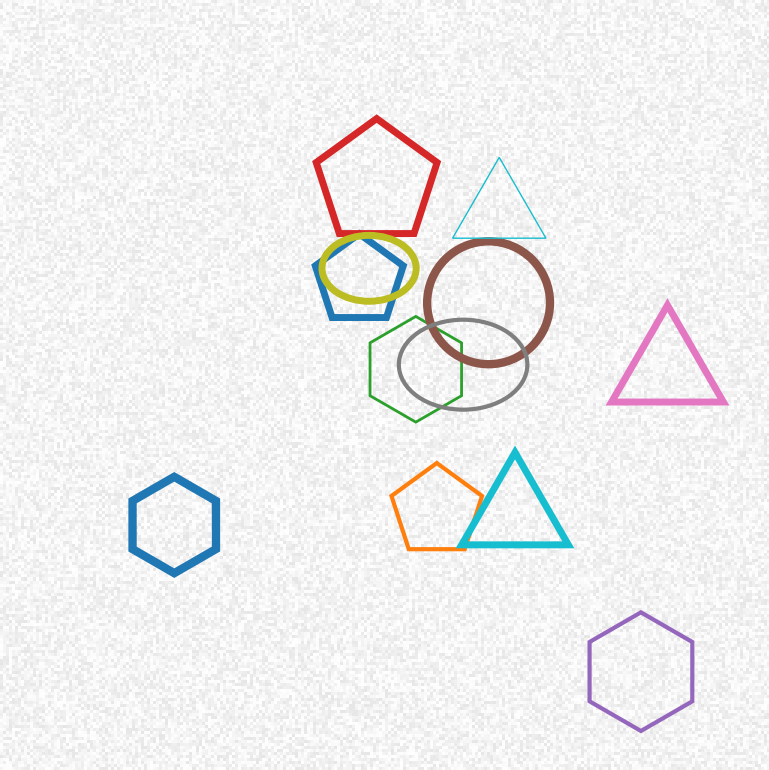[{"shape": "pentagon", "thickness": 2.5, "radius": 0.3, "center": [0.467, 0.636]}, {"shape": "hexagon", "thickness": 3, "radius": 0.31, "center": [0.226, 0.318]}, {"shape": "pentagon", "thickness": 1.5, "radius": 0.31, "center": [0.567, 0.337]}, {"shape": "hexagon", "thickness": 1, "radius": 0.34, "center": [0.54, 0.52]}, {"shape": "pentagon", "thickness": 2.5, "radius": 0.41, "center": [0.489, 0.763]}, {"shape": "hexagon", "thickness": 1.5, "radius": 0.39, "center": [0.832, 0.128]}, {"shape": "circle", "thickness": 3, "radius": 0.4, "center": [0.635, 0.607]}, {"shape": "triangle", "thickness": 2.5, "radius": 0.42, "center": [0.867, 0.52]}, {"shape": "oval", "thickness": 1.5, "radius": 0.42, "center": [0.601, 0.526]}, {"shape": "oval", "thickness": 2.5, "radius": 0.31, "center": [0.479, 0.652]}, {"shape": "triangle", "thickness": 0.5, "radius": 0.35, "center": [0.648, 0.726]}, {"shape": "triangle", "thickness": 2.5, "radius": 0.4, "center": [0.669, 0.332]}]